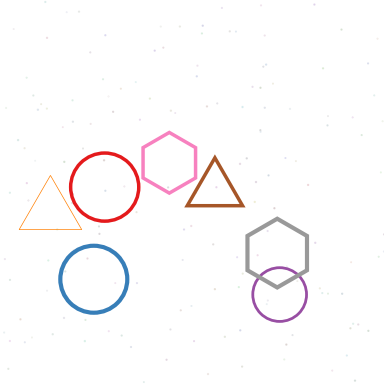[{"shape": "circle", "thickness": 2.5, "radius": 0.44, "center": [0.272, 0.514]}, {"shape": "circle", "thickness": 3, "radius": 0.43, "center": [0.244, 0.275]}, {"shape": "circle", "thickness": 2, "radius": 0.35, "center": [0.726, 0.235]}, {"shape": "triangle", "thickness": 0.5, "radius": 0.47, "center": [0.131, 0.451]}, {"shape": "triangle", "thickness": 2.5, "radius": 0.41, "center": [0.558, 0.507]}, {"shape": "hexagon", "thickness": 2.5, "radius": 0.39, "center": [0.44, 0.577]}, {"shape": "hexagon", "thickness": 3, "radius": 0.45, "center": [0.72, 0.343]}]